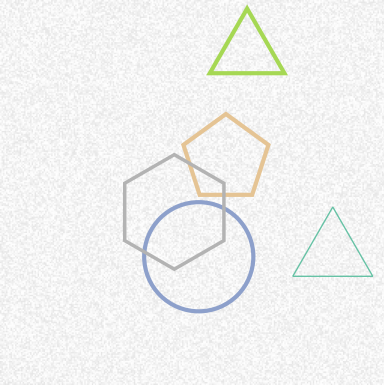[{"shape": "triangle", "thickness": 1, "radius": 0.6, "center": [0.864, 0.342]}, {"shape": "circle", "thickness": 3, "radius": 0.71, "center": [0.516, 0.333]}, {"shape": "triangle", "thickness": 3, "radius": 0.56, "center": [0.642, 0.866]}, {"shape": "pentagon", "thickness": 3, "radius": 0.58, "center": [0.587, 0.588]}, {"shape": "hexagon", "thickness": 2.5, "radius": 0.74, "center": [0.453, 0.45]}]